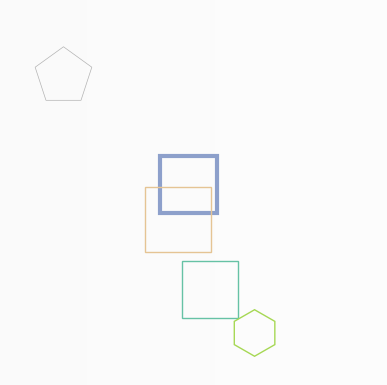[{"shape": "square", "thickness": 1, "radius": 0.36, "center": [0.542, 0.248]}, {"shape": "square", "thickness": 3, "radius": 0.37, "center": [0.485, 0.52]}, {"shape": "hexagon", "thickness": 1, "radius": 0.3, "center": [0.657, 0.135]}, {"shape": "square", "thickness": 1, "radius": 0.43, "center": [0.459, 0.43]}, {"shape": "pentagon", "thickness": 0.5, "radius": 0.38, "center": [0.164, 0.802]}]